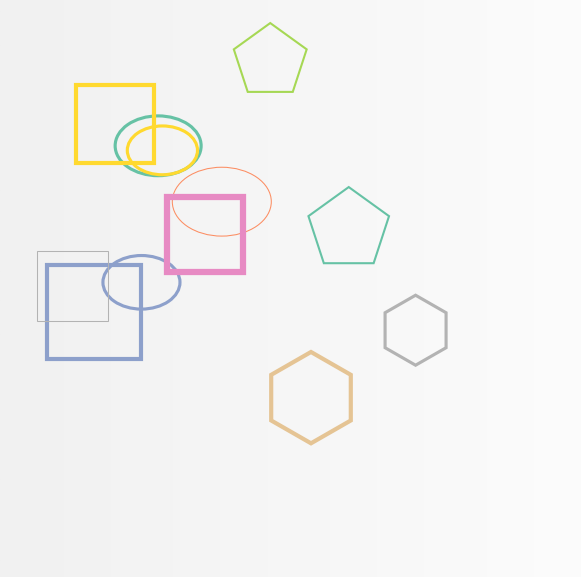[{"shape": "pentagon", "thickness": 1, "radius": 0.36, "center": [0.6, 0.602]}, {"shape": "oval", "thickness": 1.5, "radius": 0.37, "center": [0.272, 0.747]}, {"shape": "oval", "thickness": 0.5, "radius": 0.43, "center": [0.382, 0.65]}, {"shape": "square", "thickness": 2, "radius": 0.41, "center": [0.161, 0.459]}, {"shape": "oval", "thickness": 1.5, "radius": 0.33, "center": [0.243, 0.51]}, {"shape": "square", "thickness": 3, "radius": 0.33, "center": [0.352, 0.593]}, {"shape": "pentagon", "thickness": 1, "radius": 0.33, "center": [0.465, 0.893]}, {"shape": "oval", "thickness": 1.5, "radius": 0.3, "center": [0.279, 0.739]}, {"shape": "square", "thickness": 2, "radius": 0.34, "center": [0.198, 0.784]}, {"shape": "hexagon", "thickness": 2, "radius": 0.4, "center": [0.535, 0.311]}, {"shape": "hexagon", "thickness": 1.5, "radius": 0.3, "center": [0.715, 0.427]}, {"shape": "square", "thickness": 0.5, "radius": 0.31, "center": [0.124, 0.504]}]